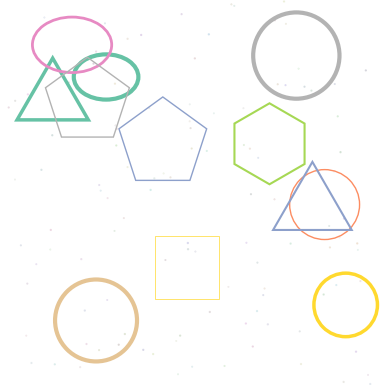[{"shape": "triangle", "thickness": 2.5, "radius": 0.53, "center": [0.137, 0.742]}, {"shape": "oval", "thickness": 3, "radius": 0.42, "center": [0.276, 0.8]}, {"shape": "circle", "thickness": 1, "radius": 0.45, "center": [0.843, 0.469]}, {"shape": "triangle", "thickness": 1.5, "radius": 0.59, "center": [0.811, 0.462]}, {"shape": "pentagon", "thickness": 1, "radius": 0.6, "center": [0.423, 0.628]}, {"shape": "oval", "thickness": 2, "radius": 0.51, "center": [0.187, 0.884]}, {"shape": "hexagon", "thickness": 1.5, "radius": 0.53, "center": [0.7, 0.627]}, {"shape": "circle", "thickness": 2.5, "radius": 0.41, "center": [0.898, 0.208]}, {"shape": "square", "thickness": 0.5, "radius": 0.41, "center": [0.486, 0.305]}, {"shape": "circle", "thickness": 3, "radius": 0.53, "center": [0.249, 0.168]}, {"shape": "circle", "thickness": 3, "radius": 0.56, "center": [0.77, 0.856]}, {"shape": "pentagon", "thickness": 1, "radius": 0.57, "center": [0.227, 0.737]}]